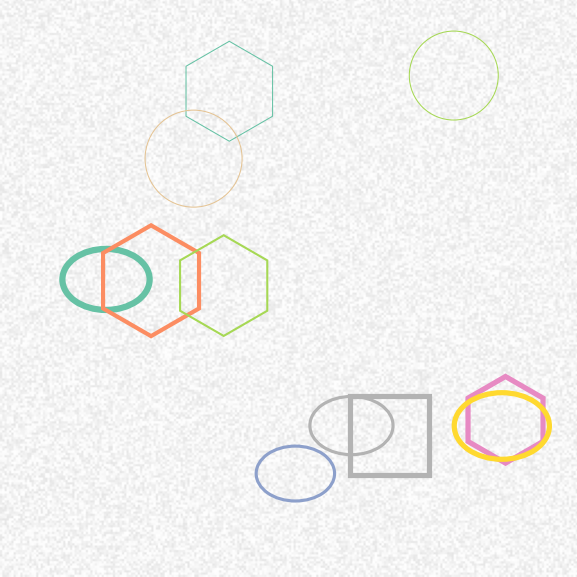[{"shape": "hexagon", "thickness": 0.5, "radius": 0.43, "center": [0.397, 0.841]}, {"shape": "oval", "thickness": 3, "radius": 0.38, "center": [0.184, 0.515]}, {"shape": "hexagon", "thickness": 2, "radius": 0.48, "center": [0.262, 0.513]}, {"shape": "oval", "thickness": 1.5, "radius": 0.34, "center": [0.511, 0.179]}, {"shape": "hexagon", "thickness": 2.5, "radius": 0.37, "center": [0.875, 0.272]}, {"shape": "circle", "thickness": 0.5, "radius": 0.39, "center": [0.786, 0.868]}, {"shape": "hexagon", "thickness": 1, "radius": 0.44, "center": [0.387, 0.505]}, {"shape": "oval", "thickness": 2.5, "radius": 0.41, "center": [0.869, 0.261]}, {"shape": "circle", "thickness": 0.5, "radius": 0.42, "center": [0.335, 0.724]}, {"shape": "oval", "thickness": 1.5, "radius": 0.36, "center": [0.609, 0.262]}, {"shape": "square", "thickness": 2.5, "radius": 0.34, "center": [0.674, 0.245]}]